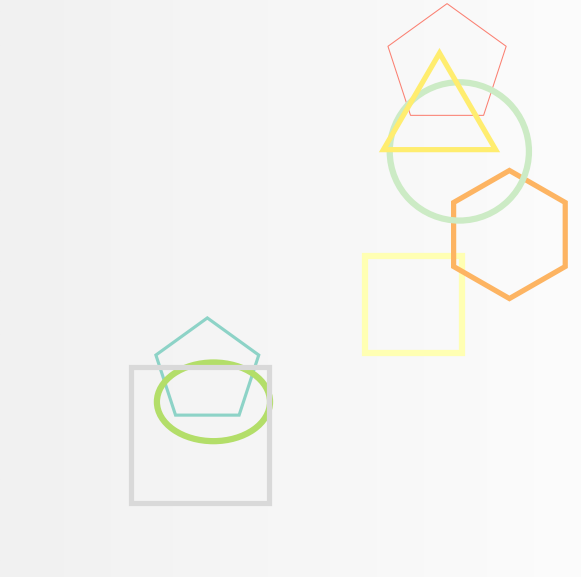[{"shape": "pentagon", "thickness": 1.5, "radius": 0.47, "center": [0.357, 0.356]}, {"shape": "square", "thickness": 3, "radius": 0.42, "center": [0.711, 0.472]}, {"shape": "pentagon", "thickness": 0.5, "radius": 0.53, "center": [0.769, 0.886]}, {"shape": "hexagon", "thickness": 2.5, "radius": 0.55, "center": [0.876, 0.593]}, {"shape": "oval", "thickness": 3, "radius": 0.49, "center": [0.367, 0.303]}, {"shape": "square", "thickness": 2.5, "radius": 0.59, "center": [0.344, 0.246]}, {"shape": "circle", "thickness": 3, "radius": 0.6, "center": [0.79, 0.737]}, {"shape": "triangle", "thickness": 2.5, "radius": 0.56, "center": [0.756, 0.796]}]